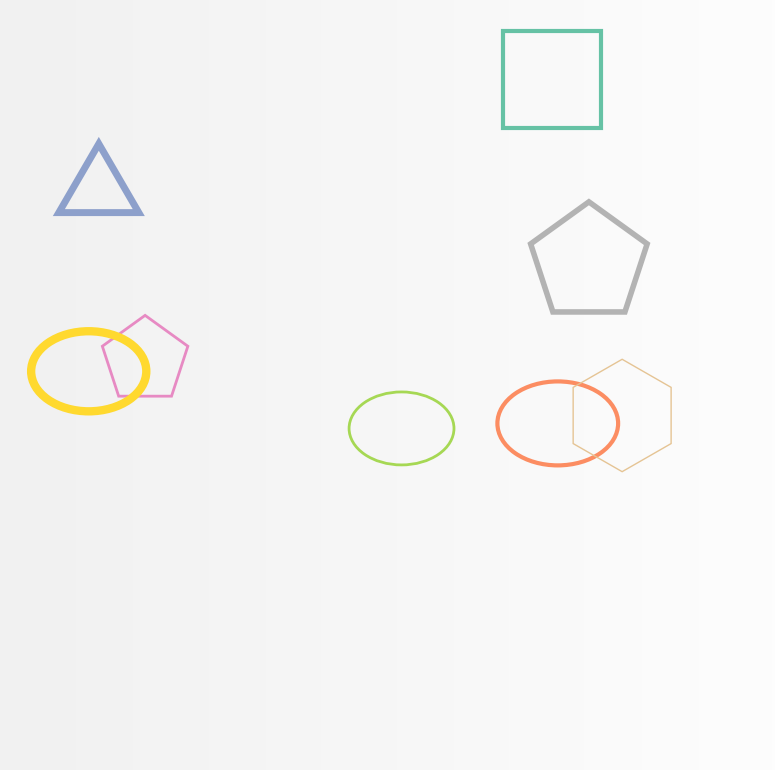[{"shape": "square", "thickness": 1.5, "radius": 0.32, "center": [0.712, 0.897]}, {"shape": "oval", "thickness": 1.5, "radius": 0.39, "center": [0.72, 0.45]}, {"shape": "triangle", "thickness": 2.5, "radius": 0.3, "center": [0.127, 0.754]}, {"shape": "pentagon", "thickness": 1, "radius": 0.29, "center": [0.187, 0.532]}, {"shape": "oval", "thickness": 1, "radius": 0.34, "center": [0.518, 0.444]}, {"shape": "oval", "thickness": 3, "radius": 0.37, "center": [0.114, 0.518]}, {"shape": "hexagon", "thickness": 0.5, "radius": 0.36, "center": [0.803, 0.46]}, {"shape": "pentagon", "thickness": 2, "radius": 0.4, "center": [0.76, 0.659]}]